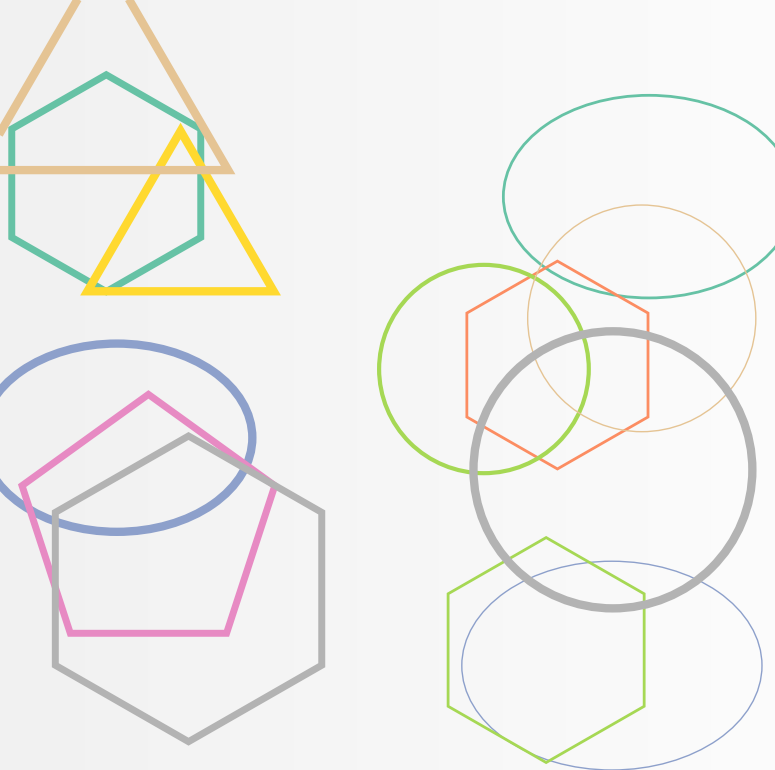[{"shape": "oval", "thickness": 1, "radius": 0.94, "center": [0.837, 0.745]}, {"shape": "hexagon", "thickness": 2.5, "radius": 0.7, "center": [0.137, 0.762]}, {"shape": "hexagon", "thickness": 1, "radius": 0.67, "center": [0.719, 0.526]}, {"shape": "oval", "thickness": 0.5, "radius": 0.97, "center": [0.79, 0.136]}, {"shape": "oval", "thickness": 3, "radius": 0.87, "center": [0.151, 0.432]}, {"shape": "pentagon", "thickness": 2.5, "radius": 0.86, "center": [0.192, 0.316]}, {"shape": "hexagon", "thickness": 1, "radius": 0.73, "center": [0.705, 0.156]}, {"shape": "circle", "thickness": 1.5, "radius": 0.68, "center": [0.624, 0.521]}, {"shape": "triangle", "thickness": 3, "radius": 0.69, "center": [0.233, 0.691]}, {"shape": "triangle", "thickness": 3, "radius": 0.93, "center": [0.133, 0.872]}, {"shape": "circle", "thickness": 0.5, "radius": 0.74, "center": [0.828, 0.587]}, {"shape": "hexagon", "thickness": 2.5, "radius": 0.99, "center": [0.243, 0.235]}, {"shape": "circle", "thickness": 3, "radius": 0.9, "center": [0.791, 0.39]}]